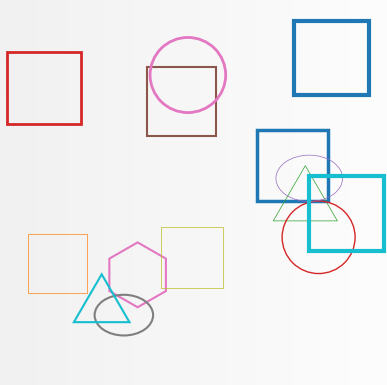[{"shape": "square", "thickness": 3, "radius": 0.48, "center": [0.856, 0.849]}, {"shape": "square", "thickness": 2.5, "radius": 0.46, "center": [0.754, 0.57]}, {"shape": "square", "thickness": 0.5, "radius": 0.39, "center": [0.148, 0.316]}, {"shape": "triangle", "thickness": 0.5, "radius": 0.48, "center": [0.788, 0.474]}, {"shape": "square", "thickness": 2, "radius": 0.47, "center": [0.114, 0.772]}, {"shape": "circle", "thickness": 1, "radius": 0.47, "center": [0.822, 0.384]}, {"shape": "oval", "thickness": 0.5, "radius": 0.43, "center": [0.798, 0.537]}, {"shape": "square", "thickness": 1.5, "radius": 0.45, "center": [0.467, 0.737]}, {"shape": "hexagon", "thickness": 1.5, "radius": 0.42, "center": [0.355, 0.286]}, {"shape": "circle", "thickness": 2, "radius": 0.49, "center": [0.485, 0.805]}, {"shape": "oval", "thickness": 1.5, "radius": 0.38, "center": [0.32, 0.181]}, {"shape": "square", "thickness": 0.5, "radius": 0.4, "center": [0.496, 0.331]}, {"shape": "triangle", "thickness": 1.5, "radius": 0.41, "center": [0.262, 0.205]}, {"shape": "square", "thickness": 3, "radius": 0.49, "center": [0.895, 0.446]}]